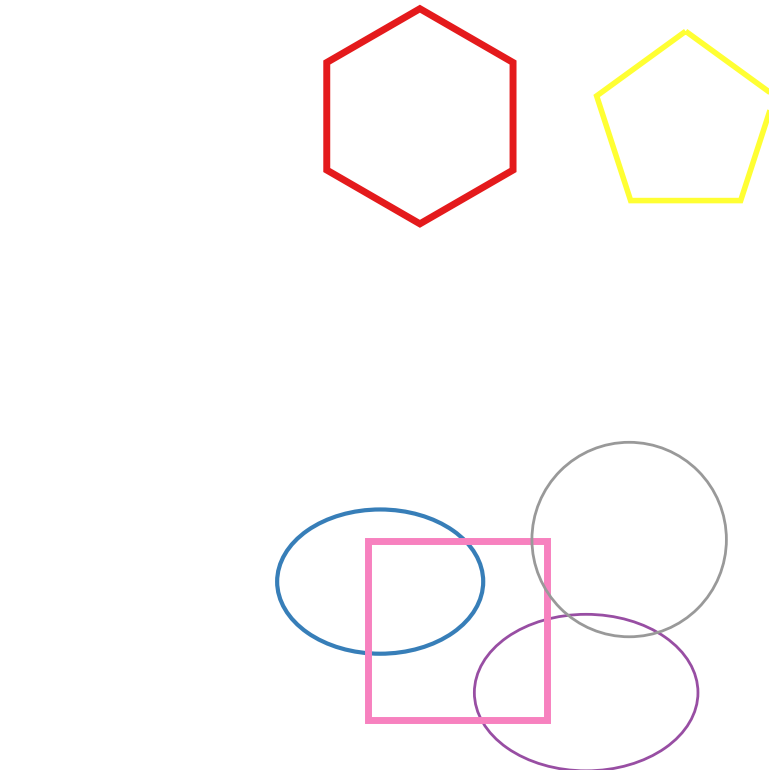[{"shape": "hexagon", "thickness": 2.5, "radius": 0.7, "center": [0.545, 0.849]}, {"shape": "oval", "thickness": 1.5, "radius": 0.67, "center": [0.494, 0.245]}, {"shape": "oval", "thickness": 1, "radius": 0.73, "center": [0.761, 0.101]}, {"shape": "pentagon", "thickness": 2, "radius": 0.61, "center": [0.89, 0.838]}, {"shape": "square", "thickness": 2.5, "radius": 0.58, "center": [0.594, 0.182]}, {"shape": "circle", "thickness": 1, "radius": 0.63, "center": [0.817, 0.299]}]